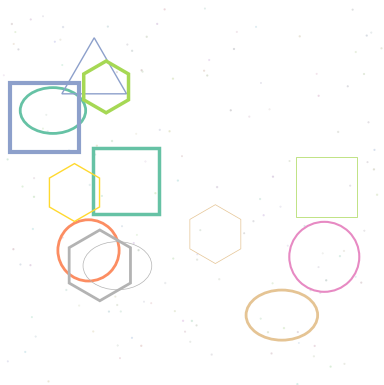[{"shape": "oval", "thickness": 2, "radius": 0.42, "center": [0.138, 0.713]}, {"shape": "square", "thickness": 2.5, "radius": 0.43, "center": [0.326, 0.53]}, {"shape": "circle", "thickness": 2, "radius": 0.4, "center": [0.23, 0.35]}, {"shape": "triangle", "thickness": 1, "radius": 0.49, "center": [0.245, 0.805]}, {"shape": "square", "thickness": 3, "radius": 0.45, "center": [0.116, 0.694]}, {"shape": "circle", "thickness": 1.5, "radius": 0.45, "center": [0.842, 0.333]}, {"shape": "hexagon", "thickness": 2.5, "radius": 0.34, "center": [0.276, 0.774]}, {"shape": "square", "thickness": 0.5, "radius": 0.39, "center": [0.848, 0.514]}, {"shape": "hexagon", "thickness": 1, "radius": 0.38, "center": [0.193, 0.5]}, {"shape": "oval", "thickness": 2, "radius": 0.46, "center": [0.732, 0.182]}, {"shape": "hexagon", "thickness": 0.5, "radius": 0.38, "center": [0.559, 0.392]}, {"shape": "oval", "thickness": 0.5, "radius": 0.45, "center": [0.305, 0.31]}, {"shape": "hexagon", "thickness": 2, "radius": 0.46, "center": [0.259, 0.311]}]